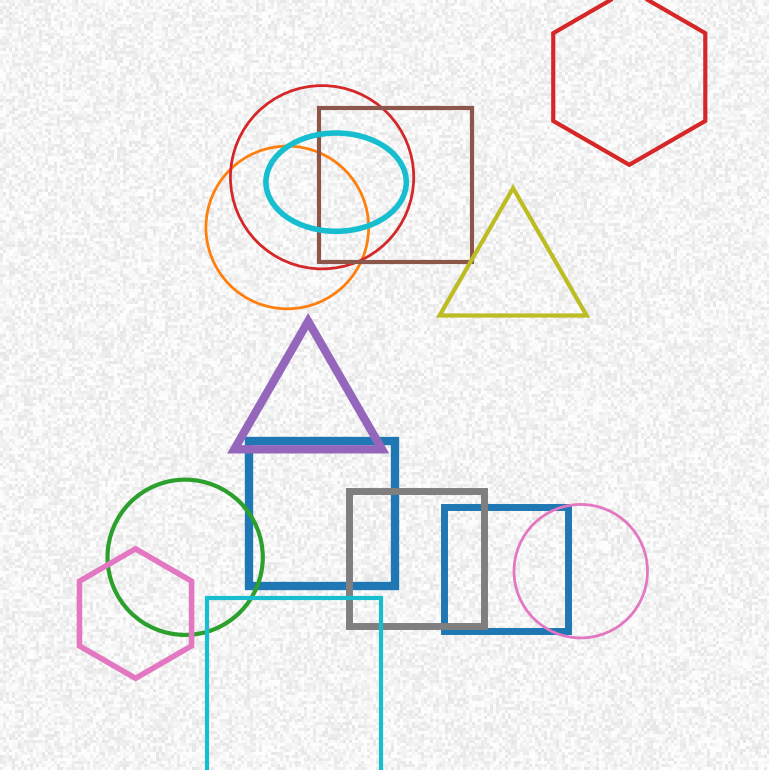[{"shape": "square", "thickness": 2.5, "radius": 0.4, "center": [0.657, 0.261]}, {"shape": "square", "thickness": 3, "radius": 0.47, "center": [0.418, 0.333]}, {"shape": "circle", "thickness": 1, "radius": 0.53, "center": [0.373, 0.705]}, {"shape": "circle", "thickness": 1.5, "radius": 0.5, "center": [0.24, 0.276]}, {"shape": "hexagon", "thickness": 1.5, "radius": 0.57, "center": [0.817, 0.9]}, {"shape": "circle", "thickness": 1, "radius": 0.6, "center": [0.418, 0.77]}, {"shape": "triangle", "thickness": 3, "radius": 0.55, "center": [0.4, 0.472]}, {"shape": "square", "thickness": 1.5, "radius": 0.5, "center": [0.514, 0.76]}, {"shape": "hexagon", "thickness": 2, "radius": 0.42, "center": [0.176, 0.203]}, {"shape": "circle", "thickness": 1, "radius": 0.43, "center": [0.754, 0.258]}, {"shape": "square", "thickness": 2.5, "radius": 0.44, "center": [0.541, 0.275]}, {"shape": "triangle", "thickness": 1.5, "radius": 0.55, "center": [0.666, 0.645]}, {"shape": "oval", "thickness": 2, "radius": 0.46, "center": [0.437, 0.763]}, {"shape": "square", "thickness": 1.5, "radius": 0.56, "center": [0.382, 0.11]}]